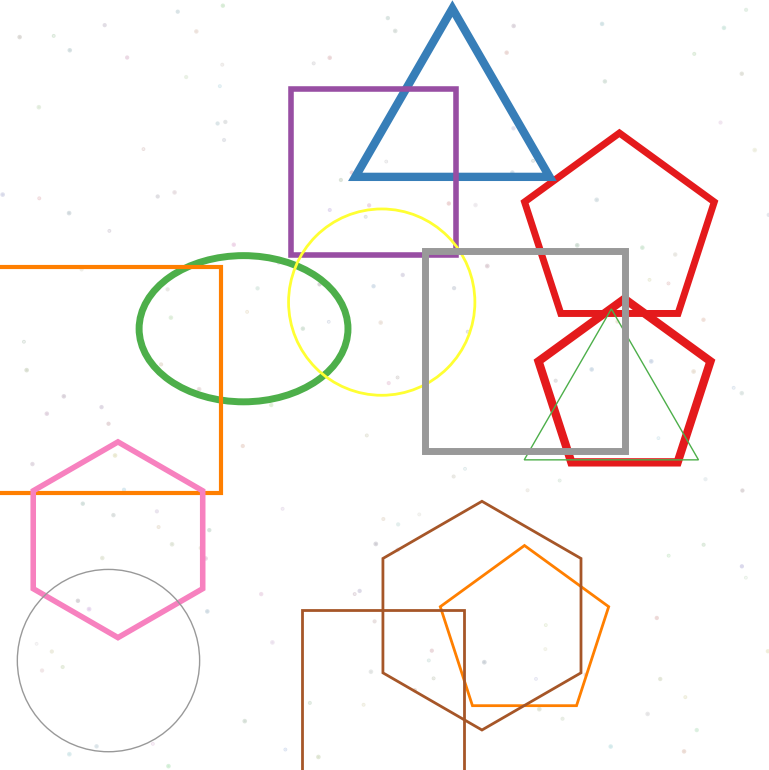[{"shape": "pentagon", "thickness": 2.5, "radius": 0.65, "center": [0.804, 0.698]}, {"shape": "pentagon", "thickness": 3, "radius": 0.59, "center": [0.811, 0.495]}, {"shape": "triangle", "thickness": 3, "radius": 0.73, "center": [0.588, 0.843]}, {"shape": "triangle", "thickness": 0.5, "radius": 0.65, "center": [0.794, 0.468]}, {"shape": "oval", "thickness": 2.5, "radius": 0.68, "center": [0.316, 0.573]}, {"shape": "square", "thickness": 2, "radius": 0.54, "center": [0.485, 0.777]}, {"shape": "pentagon", "thickness": 1, "radius": 0.57, "center": [0.681, 0.177]}, {"shape": "square", "thickness": 1.5, "radius": 0.73, "center": [0.14, 0.507]}, {"shape": "circle", "thickness": 1, "radius": 0.6, "center": [0.496, 0.608]}, {"shape": "square", "thickness": 1, "radius": 0.53, "center": [0.498, 0.102]}, {"shape": "hexagon", "thickness": 1, "radius": 0.74, "center": [0.626, 0.2]}, {"shape": "hexagon", "thickness": 2, "radius": 0.64, "center": [0.153, 0.299]}, {"shape": "circle", "thickness": 0.5, "radius": 0.59, "center": [0.141, 0.142]}, {"shape": "square", "thickness": 2.5, "radius": 0.65, "center": [0.682, 0.544]}]